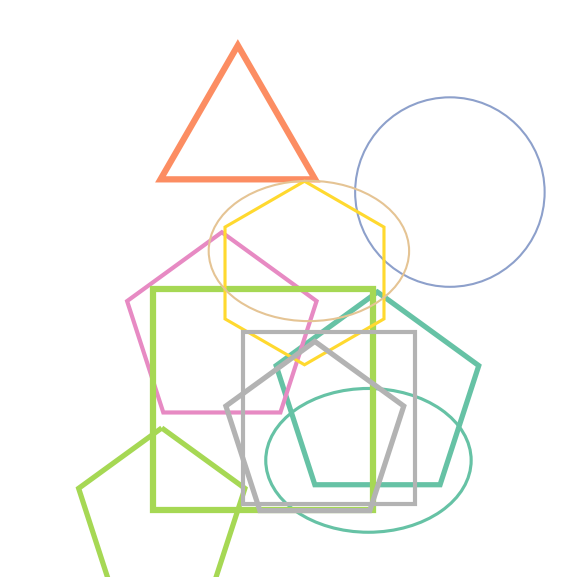[{"shape": "oval", "thickness": 1.5, "radius": 0.89, "center": [0.638, 0.202]}, {"shape": "pentagon", "thickness": 2.5, "radius": 0.92, "center": [0.654, 0.309]}, {"shape": "triangle", "thickness": 3, "radius": 0.77, "center": [0.412, 0.766]}, {"shape": "circle", "thickness": 1, "radius": 0.82, "center": [0.779, 0.667]}, {"shape": "pentagon", "thickness": 2, "radius": 0.86, "center": [0.384, 0.424]}, {"shape": "square", "thickness": 3, "radius": 0.96, "center": [0.456, 0.308]}, {"shape": "pentagon", "thickness": 2.5, "radius": 0.76, "center": [0.28, 0.107]}, {"shape": "hexagon", "thickness": 1.5, "radius": 0.79, "center": [0.527, 0.526]}, {"shape": "oval", "thickness": 1, "radius": 0.87, "center": [0.535, 0.565]}, {"shape": "pentagon", "thickness": 2.5, "radius": 0.81, "center": [0.545, 0.246]}, {"shape": "square", "thickness": 2, "radius": 0.74, "center": [0.569, 0.276]}]